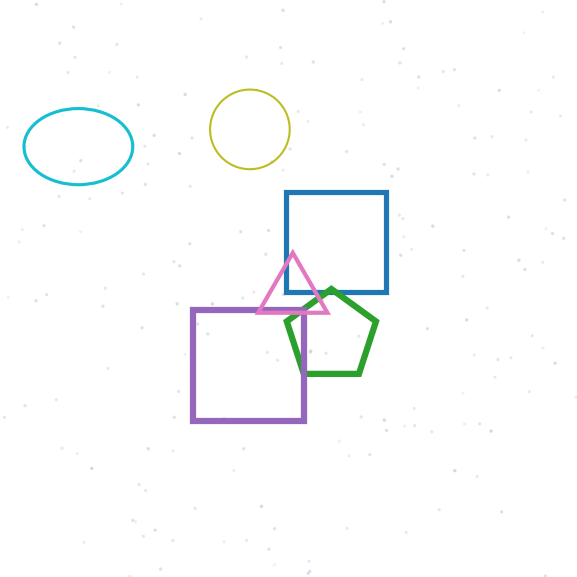[{"shape": "square", "thickness": 2.5, "radius": 0.43, "center": [0.582, 0.58]}, {"shape": "pentagon", "thickness": 3, "radius": 0.41, "center": [0.574, 0.417]}, {"shape": "square", "thickness": 3, "radius": 0.48, "center": [0.43, 0.366]}, {"shape": "triangle", "thickness": 2, "radius": 0.35, "center": [0.507, 0.492]}, {"shape": "circle", "thickness": 1, "radius": 0.34, "center": [0.433, 0.775]}, {"shape": "oval", "thickness": 1.5, "radius": 0.47, "center": [0.136, 0.745]}]